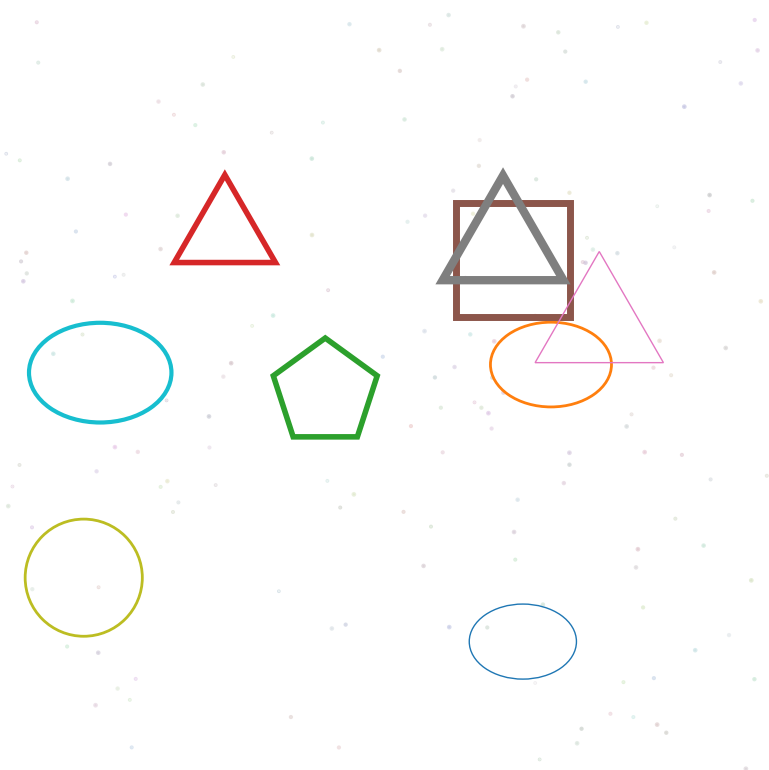[{"shape": "oval", "thickness": 0.5, "radius": 0.35, "center": [0.679, 0.167]}, {"shape": "oval", "thickness": 1, "radius": 0.39, "center": [0.716, 0.527]}, {"shape": "pentagon", "thickness": 2, "radius": 0.35, "center": [0.422, 0.49]}, {"shape": "triangle", "thickness": 2, "radius": 0.38, "center": [0.292, 0.697]}, {"shape": "square", "thickness": 2.5, "radius": 0.37, "center": [0.666, 0.662]}, {"shape": "triangle", "thickness": 0.5, "radius": 0.48, "center": [0.778, 0.577]}, {"shape": "triangle", "thickness": 3, "radius": 0.45, "center": [0.653, 0.681]}, {"shape": "circle", "thickness": 1, "radius": 0.38, "center": [0.109, 0.25]}, {"shape": "oval", "thickness": 1.5, "radius": 0.46, "center": [0.13, 0.516]}]